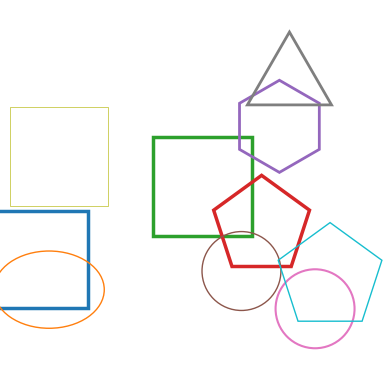[{"shape": "square", "thickness": 2.5, "radius": 0.63, "center": [0.103, 0.326]}, {"shape": "oval", "thickness": 1, "radius": 0.72, "center": [0.127, 0.248]}, {"shape": "square", "thickness": 2.5, "radius": 0.64, "center": [0.526, 0.515]}, {"shape": "pentagon", "thickness": 2.5, "radius": 0.65, "center": [0.679, 0.414]}, {"shape": "hexagon", "thickness": 2, "radius": 0.6, "center": [0.726, 0.672]}, {"shape": "circle", "thickness": 1, "radius": 0.51, "center": [0.627, 0.296]}, {"shape": "circle", "thickness": 1.5, "radius": 0.51, "center": [0.818, 0.198]}, {"shape": "triangle", "thickness": 2, "radius": 0.63, "center": [0.752, 0.791]}, {"shape": "square", "thickness": 0.5, "radius": 0.64, "center": [0.153, 0.593]}, {"shape": "pentagon", "thickness": 1, "radius": 0.71, "center": [0.857, 0.28]}]